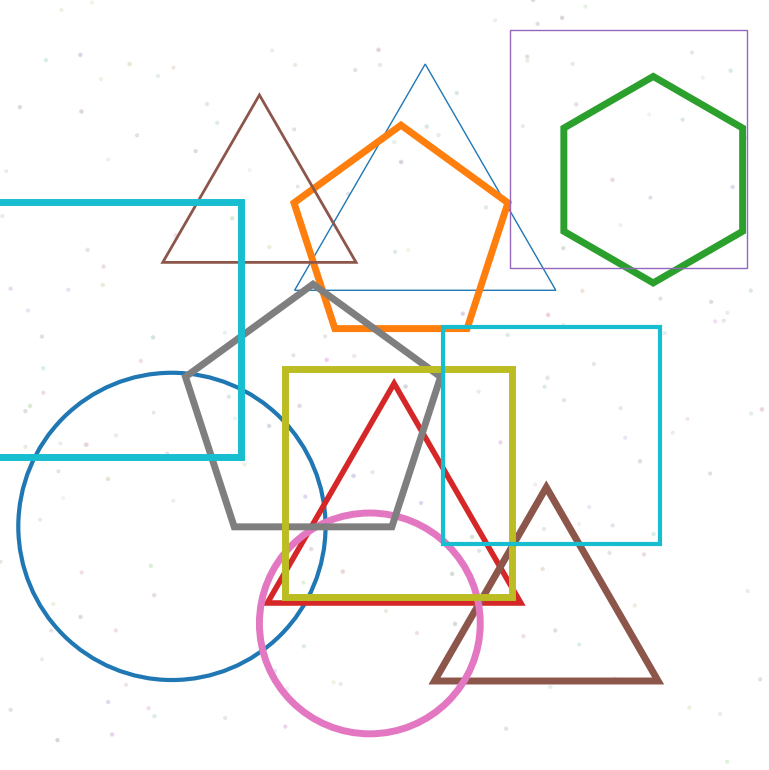[{"shape": "circle", "thickness": 1.5, "radius": 1.0, "center": [0.223, 0.316]}, {"shape": "triangle", "thickness": 0.5, "radius": 0.98, "center": [0.552, 0.721]}, {"shape": "pentagon", "thickness": 2.5, "radius": 0.73, "center": [0.521, 0.691]}, {"shape": "hexagon", "thickness": 2.5, "radius": 0.67, "center": [0.848, 0.767]}, {"shape": "triangle", "thickness": 2, "radius": 0.95, "center": [0.512, 0.312]}, {"shape": "square", "thickness": 0.5, "radius": 0.77, "center": [0.816, 0.806]}, {"shape": "triangle", "thickness": 1, "radius": 0.72, "center": [0.337, 0.732]}, {"shape": "triangle", "thickness": 2.5, "radius": 0.84, "center": [0.71, 0.199]}, {"shape": "circle", "thickness": 2.5, "radius": 0.72, "center": [0.48, 0.19]}, {"shape": "pentagon", "thickness": 2.5, "radius": 0.87, "center": [0.407, 0.457]}, {"shape": "square", "thickness": 2.5, "radius": 0.74, "center": [0.518, 0.373]}, {"shape": "square", "thickness": 2.5, "radius": 0.83, "center": [0.147, 0.572]}, {"shape": "square", "thickness": 1.5, "radius": 0.71, "center": [0.716, 0.434]}]